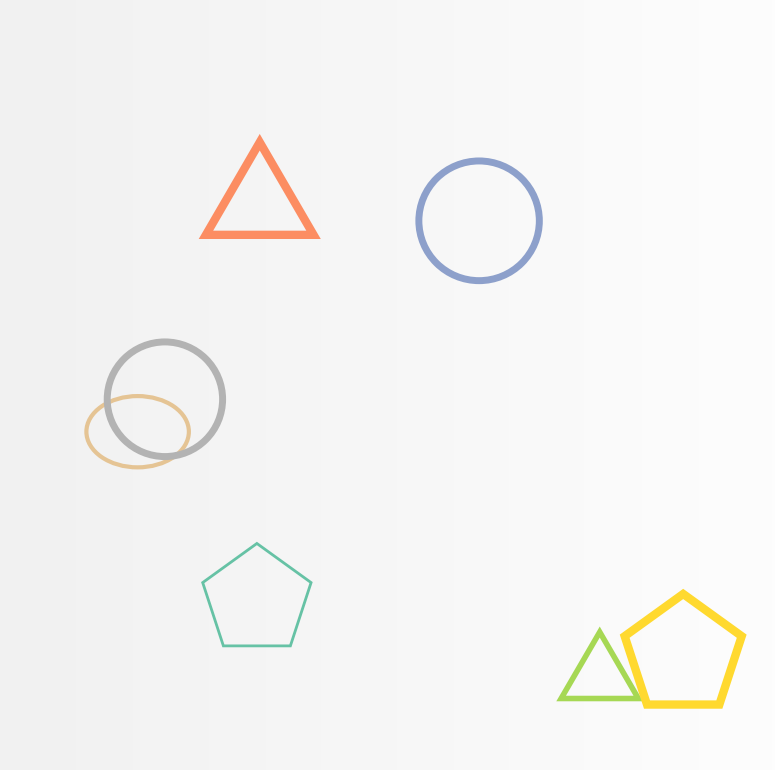[{"shape": "pentagon", "thickness": 1, "radius": 0.37, "center": [0.331, 0.221]}, {"shape": "triangle", "thickness": 3, "radius": 0.4, "center": [0.335, 0.735]}, {"shape": "circle", "thickness": 2.5, "radius": 0.39, "center": [0.618, 0.713]}, {"shape": "triangle", "thickness": 2, "radius": 0.29, "center": [0.774, 0.122]}, {"shape": "pentagon", "thickness": 3, "radius": 0.4, "center": [0.882, 0.149]}, {"shape": "oval", "thickness": 1.5, "radius": 0.33, "center": [0.178, 0.439]}, {"shape": "circle", "thickness": 2.5, "radius": 0.37, "center": [0.213, 0.481]}]